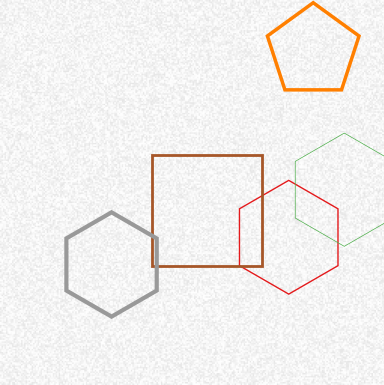[{"shape": "hexagon", "thickness": 1, "radius": 0.74, "center": [0.75, 0.384]}, {"shape": "hexagon", "thickness": 0.5, "radius": 0.74, "center": [0.894, 0.507]}, {"shape": "pentagon", "thickness": 2.5, "radius": 0.63, "center": [0.814, 0.868]}, {"shape": "square", "thickness": 2, "radius": 0.72, "center": [0.538, 0.453]}, {"shape": "hexagon", "thickness": 3, "radius": 0.68, "center": [0.29, 0.313]}]